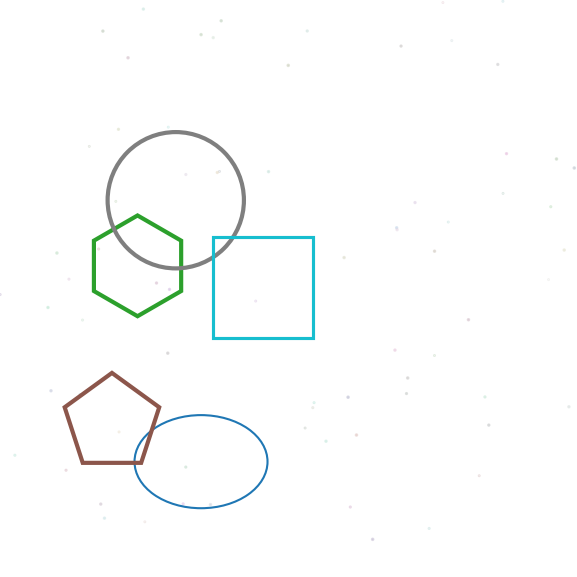[{"shape": "oval", "thickness": 1, "radius": 0.58, "center": [0.348, 0.2]}, {"shape": "hexagon", "thickness": 2, "radius": 0.44, "center": [0.238, 0.539]}, {"shape": "pentagon", "thickness": 2, "radius": 0.43, "center": [0.194, 0.267]}, {"shape": "circle", "thickness": 2, "radius": 0.59, "center": [0.304, 0.652]}, {"shape": "square", "thickness": 1.5, "radius": 0.43, "center": [0.456, 0.501]}]